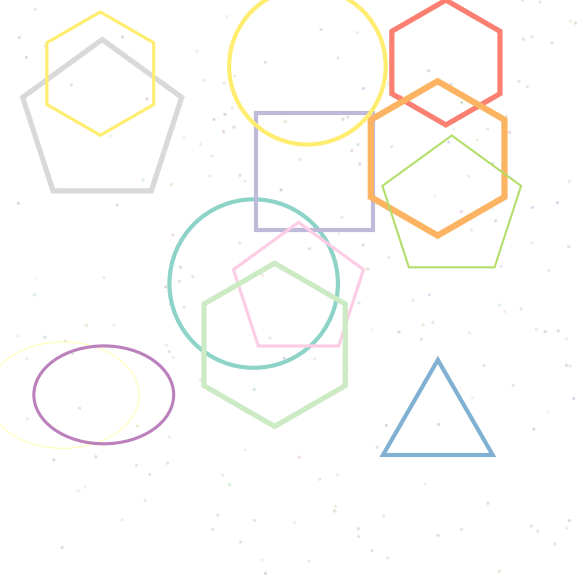[{"shape": "circle", "thickness": 2, "radius": 0.73, "center": [0.439, 0.508]}, {"shape": "oval", "thickness": 0.5, "radius": 0.66, "center": [0.109, 0.315]}, {"shape": "square", "thickness": 2, "radius": 0.51, "center": [0.544, 0.703]}, {"shape": "hexagon", "thickness": 2.5, "radius": 0.54, "center": [0.772, 0.891]}, {"shape": "triangle", "thickness": 2, "radius": 0.55, "center": [0.758, 0.266]}, {"shape": "hexagon", "thickness": 3, "radius": 0.67, "center": [0.758, 0.725]}, {"shape": "pentagon", "thickness": 1, "radius": 0.63, "center": [0.782, 0.638]}, {"shape": "pentagon", "thickness": 1.5, "radius": 0.59, "center": [0.517, 0.496]}, {"shape": "pentagon", "thickness": 2.5, "radius": 0.72, "center": [0.177, 0.786]}, {"shape": "oval", "thickness": 1.5, "radius": 0.61, "center": [0.18, 0.315]}, {"shape": "hexagon", "thickness": 2.5, "radius": 0.71, "center": [0.476, 0.402]}, {"shape": "circle", "thickness": 2, "radius": 0.68, "center": [0.532, 0.884]}, {"shape": "hexagon", "thickness": 1.5, "radius": 0.53, "center": [0.174, 0.872]}]